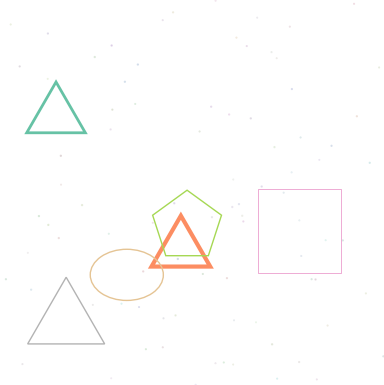[{"shape": "triangle", "thickness": 2, "radius": 0.44, "center": [0.146, 0.699]}, {"shape": "triangle", "thickness": 3, "radius": 0.44, "center": [0.47, 0.352]}, {"shape": "square", "thickness": 0.5, "radius": 0.54, "center": [0.778, 0.4]}, {"shape": "pentagon", "thickness": 1, "radius": 0.47, "center": [0.486, 0.412]}, {"shape": "oval", "thickness": 1, "radius": 0.47, "center": [0.329, 0.286]}, {"shape": "triangle", "thickness": 1, "radius": 0.58, "center": [0.172, 0.164]}]